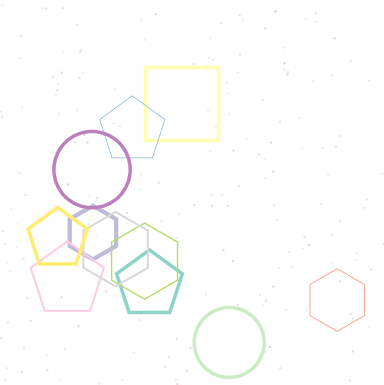[{"shape": "pentagon", "thickness": 2.5, "radius": 0.45, "center": [0.388, 0.261]}, {"shape": "square", "thickness": 2.5, "radius": 0.47, "center": [0.471, 0.73]}, {"shape": "hexagon", "thickness": 3, "radius": 0.35, "center": [0.241, 0.396]}, {"shape": "hexagon", "thickness": 0.5, "radius": 0.41, "center": [0.876, 0.221]}, {"shape": "pentagon", "thickness": 0.5, "radius": 0.45, "center": [0.344, 0.662]}, {"shape": "hexagon", "thickness": 1, "radius": 0.49, "center": [0.376, 0.322]}, {"shape": "pentagon", "thickness": 1.5, "radius": 0.5, "center": [0.175, 0.273]}, {"shape": "hexagon", "thickness": 1.5, "radius": 0.48, "center": [0.3, 0.353]}, {"shape": "circle", "thickness": 2.5, "radius": 0.5, "center": [0.239, 0.559]}, {"shape": "circle", "thickness": 2.5, "radius": 0.45, "center": [0.595, 0.11]}, {"shape": "pentagon", "thickness": 2.5, "radius": 0.41, "center": [0.15, 0.38]}]